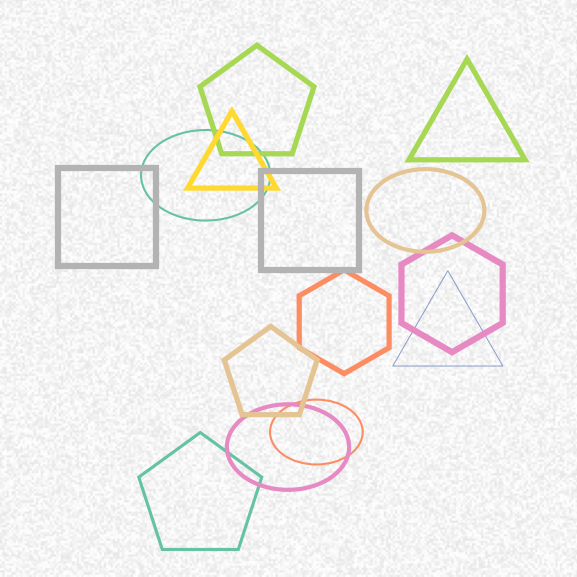[{"shape": "oval", "thickness": 1, "radius": 0.56, "center": [0.356, 0.696]}, {"shape": "pentagon", "thickness": 1.5, "radius": 0.56, "center": [0.347, 0.138]}, {"shape": "hexagon", "thickness": 2.5, "radius": 0.45, "center": [0.596, 0.442]}, {"shape": "oval", "thickness": 1, "radius": 0.4, "center": [0.548, 0.251]}, {"shape": "triangle", "thickness": 0.5, "radius": 0.55, "center": [0.775, 0.42]}, {"shape": "oval", "thickness": 2, "radius": 0.53, "center": [0.499, 0.225]}, {"shape": "hexagon", "thickness": 3, "radius": 0.51, "center": [0.783, 0.49]}, {"shape": "triangle", "thickness": 2.5, "radius": 0.58, "center": [0.809, 0.781]}, {"shape": "pentagon", "thickness": 2.5, "radius": 0.52, "center": [0.445, 0.817]}, {"shape": "triangle", "thickness": 2.5, "radius": 0.44, "center": [0.402, 0.718]}, {"shape": "oval", "thickness": 2, "radius": 0.51, "center": [0.737, 0.635]}, {"shape": "pentagon", "thickness": 2.5, "radius": 0.42, "center": [0.469, 0.35]}, {"shape": "square", "thickness": 3, "radius": 0.42, "center": [0.185, 0.624]}, {"shape": "square", "thickness": 3, "radius": 0.43, "center": [0.537, 0.617]}]